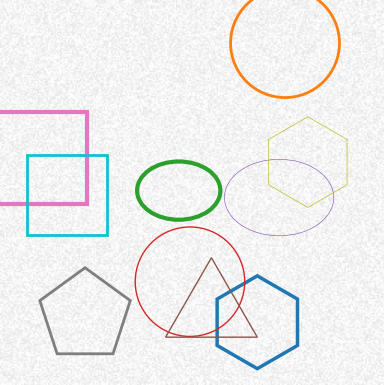[{"shape": "hexagon", "thickness": 2.5, "radius": 0.6, "center": [0.668, 0.163]}, {"shape": "circle", "thickness": 2, "radius": 0.71, "center": [0.74, 0.888]}, {"shape": "oval", "thickness": 3, "radius": 0.54, "center": [0.464, 0.505]}, {"shape": "circle", "thickness": 1, "radius": 0.71, "center": [0.493, 0.268]}, {"shape": "oval", "thickness": 0.5, "radius": 0.71, "center": [0.725, 0.487]}, {"shape": "triangle", "thickness": 1, "radius": 0.69, "center": [0.549, 0.193]}, {"shape": "square", "thickness": 3, "radius": 0.6, "center": [0.105, 0.59]}, {"shape": "pentagon", "thickness": 2, "radius": 0.62, "center": [0.221, 0.181]}, {"shape": "hexagon", "thickness": 0.5, "radius": 0.59, "center": [0.799, 0.579]}, {"shape": "square", "thickness": 2, "radius": 0.52, "center": [0.173, 0.494]}]